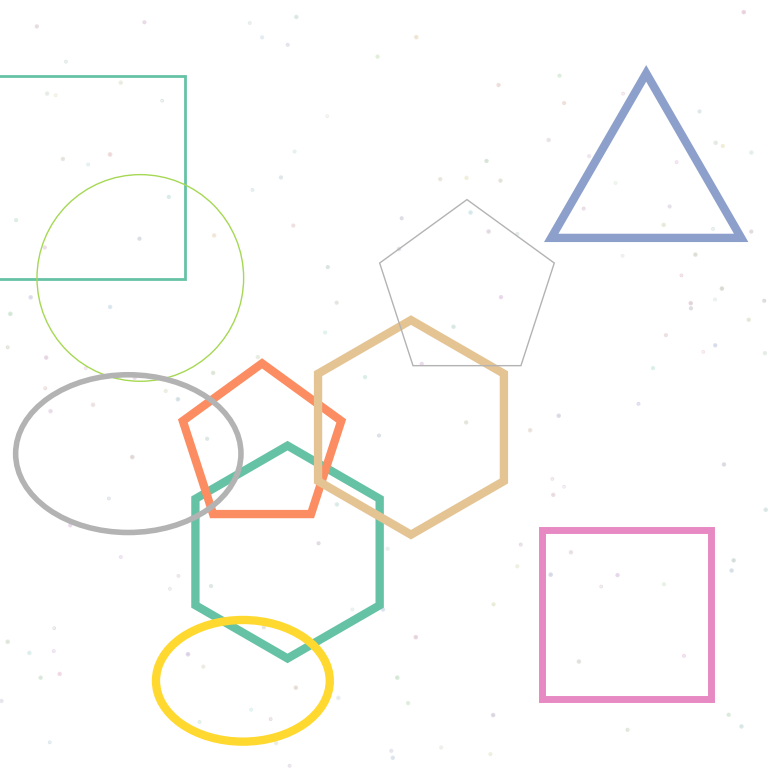[{"shape": "square", "thickness": 1, "radius": 0.66, "center": [0.109, 0.769]}, {"shape": "hexagon", "thickness": 3, "radius": 0.69, "center": [0.373, 0.283]}, {"shape": "pentagon", "thickness": 3, "radius": 0.54, "center": [0.34, 0.42]}, {"shape": "triangle", "thickness": 3, "radius": 0.71, "center": [0.839, 0.762]}, {"shape": "square", "thickness": 2.5, "radius": 0.55, "center": [0.814, 0.202]}, {"shape": "circle", "thickness": 0.5, "radius": 0.67, "center": [0.182, 0.639]}, {"shape": "oval", "thickness": 3, "radius": 0.56, "center": [0.315, 0.116]}, {"shape": "hexagon", "thickness": 3, "radius": 0.7, "center": [0.534, 0.445]}, {"shape": "oval", "thickness": 2, "radius": 0.73, "center": [0.167, 0.411]}, {"shape": "pentagon", "thickness": 0.5, "radius": 0.6, "center": [0.606, 0.622]}]